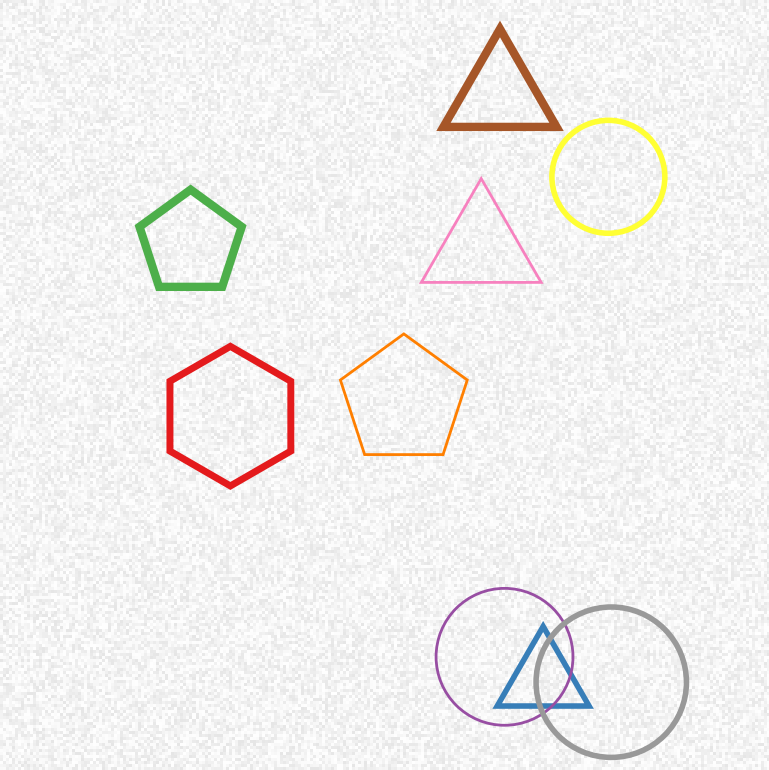[{"shape": "hexagon", "thickness": 2.5, "radius": 0.45, "center": [0.299, 0.46]}, {"shape": "triangle", "thickness": 2, "radius": 0.34, "center": [0.705, 0.118]}, {"shape": "pentagon", "thickness": 3, "radius": 0.35, "center": [0.248, 0.684]}, {"shape": "circle", "thickness": 1, "radius": 0.44, "center": [0.655, 0.147]}, {"shape": "pentagon", "thickness": 1, "radius": 0.43, "center": [0.524, 0.48]}, {"shape": "circle", "thickness": 2, "radius": 0.37, "center": [0.79, 0.77]}, {"shape": "triangle", "thickness": 3, "radius": 0.42, "center": [0.649, 0.878]}, {"shape": "triangle", "thickness": 1, "radius": 0.45, "center": [0.625, 0.678]}, {"shape": "circle", "thickness": 2, "radius": 0.49, "center": [0.794, 0.114]}]